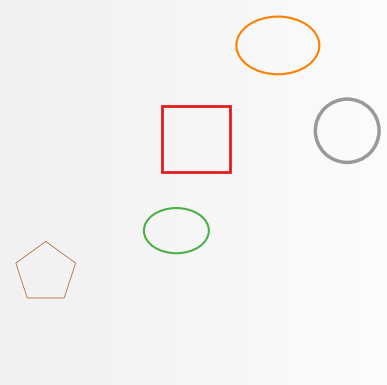[{"shape": "square", "thickness": 2, "radius": 0.43, "center": [0.506, 0.639]}, {"shape": "oval", "thickness": 1.5, "radius": 0.42, "center": [0.455, 0.401]}, {"shape": "oval", "thickness": 1.5, "radius": 0.54, "center": [0.717, 0.882]}, {"shape": "pentagon", "thickness": 0.5, "radius": 0.41, "center": [0.118, 0.292]}, {"shape": "circle", "thickness": 2.5, "radius": 0.41, "center": [0.896, 0.66]}]